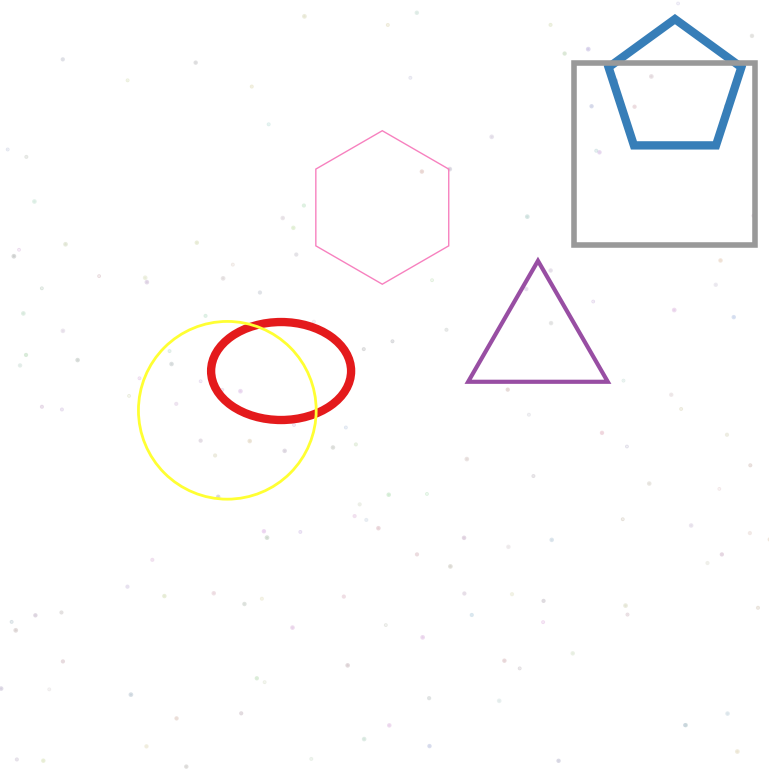[{"shape": "oval", "thickness": 3, "radius": 0.45, "center": [0.365, 0.518]}, {"shape": "pentagon", "thickness": 3, "radius": 0.45, "center": [0.877, 0.885]}, {"shape": "triangle", "thickness": 1.5, "radius": 0.52, "center": [0.699, 0.557]}, {"shape": "circle", "thickness": 1, "radius": 0.58, "center": [0.295, 0.467]}, {"shape": "hexagon", "thickness": 0.5, "radius": 0.5, "center": [0.496, 0.731]}, {"shape": "square", "thickness": 2, "radius": 0.59, "center": [0.863, 0.8]}]